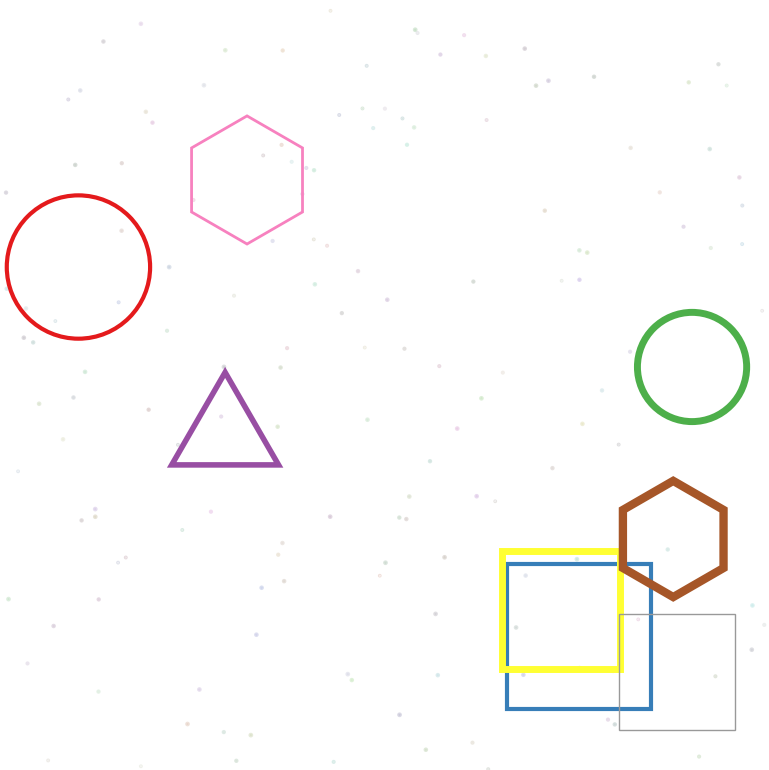[{"shape": "circle", "thickness": 1.5, "radius": 0.47, "center": [0.102, 0.653]}, {"shape": "square", "thickness": 1.5, "radius": 0.47, "center": [0.752, 0.174]}, {"shape": "circle", "thickness": 2.5, "radius": 0.35, "center": [0.899, 0.523]}, {"shape": "triangle", "thickness": 2, "radius": 0.4, "center": [0.292, 0.436]}, {"shape": "square", "thickness": 2.5, "radius": 0.38, "center": [0.728, 0.208]}, {"shape": "hexagon", "thickness": 3, "radius": 0.38, "center": [0.874, 0.3]}, {"shape": "hexagon", "thickness": 1, "radius": 0.42, "center": [0.321, 0.766]}, {"shape": "square", "thickness": 0.5, "radius": 0.38, "center": [0.88, 0.127]}]